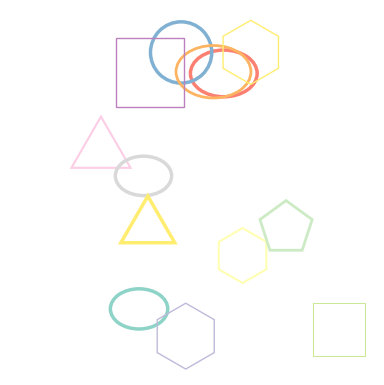[{"shape": "oval", "thickness": 2.5, "radius": 0.37, "center": [0.361, 0.198]}, {"shape": "hexagon", "thickness": 1.5, "radius": 0.36, "center": [0.63, 0.336]}, {"shape": "hexagon", "thickness": 1, "radius": 0.43, "center": [0.482, 0.127]}, {"shape": "oval", "thickness": 2.5, "radius": 0.43, "center": [0.581, 0.809]}, {"shape": "circle", "thickness": 2.5, "radius": 0.4, "center": [0.47, 0.864]}, {"shape": "oval", "thickness": 2, "radius": 0.49, "center": [0.554, 0.814]}, {"shape": "square", "thickness": 0.5, "radius": 0.34, "center": [0.881, 0.144]}, {"shape": "triangle", "thickness": 1.5, "radius": 0.44, "center": [0.262, 0.608]}, {"shape": "oval", "thickness": 2.5, "radius": 0.37, "center": [0.373, 0.543]}, {"shape": "square", "thickness": 1, "radius": 0.44, "center": [0.389, 0.812]}, {"shape": "pentagon", "thickness": 2, "radius": 0.36, "center": [0.743, 0.408]}, {"shape": "hexagon", "thickness": 1, "radius": 0.42, "center": [0.651, 0.864]}, {"shape": "triangle", "thickness": 2.5, "radius": 0.4, "center": [0.384, 0.41]}]